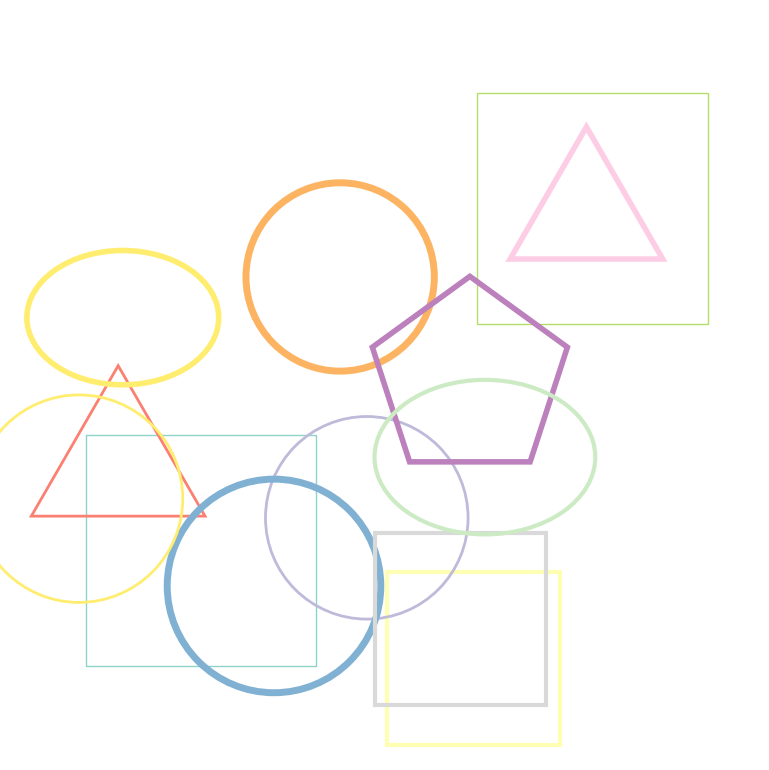[{"shape": "square", "thickness": 0.5, "radius": 0.75, "center": [0.261, 0.285]}, {"shape": "square", "thickness": 1.5, "radius": 0.56, "center": [0.615, 0.145]}, {"shape": "circle", "thickness": 1, "radius": 0.66, "center": [0.476, 0.328]}, {"shape": "triangle", "thickness": 1, "radius": 0.65, "center": [0.153, 0.395]}, {"shape": "circle", "thickness": 2.5, "radius": 0.69, "center": [0.356, 0.239]}, {"shape": "circle", "thickness": 2.5, "radius": 0.61, "center": [0.442, 0.64]}, {"shape": "square", "thickness": 0.5, "radius": 0.75, "center": [0.769, 0.73]}, {"shape": "triangle", "thickness": 2, "radius": 0.57, "center": [0.762, 0.721]}, {"shape": "square", "thickness": 1.5, "radius": 0.56, "center": [0.598, 0.196]}, {"shape": "pentagon", "thickness": 2, "radius": 0.67, "center": [0.61, 0.508]}, {"shape": "oval", "thickness": 1.5, "radius": 0.72, "center": [0.63, 0.406]}, {"shape": "circle", "thickness": 1, "radius": 0.67, "center": [0.103, 0.352]}, {"shape": "oval", "thickness": 2, "radius": 0.62, "center": [0.159, 0.587]}]